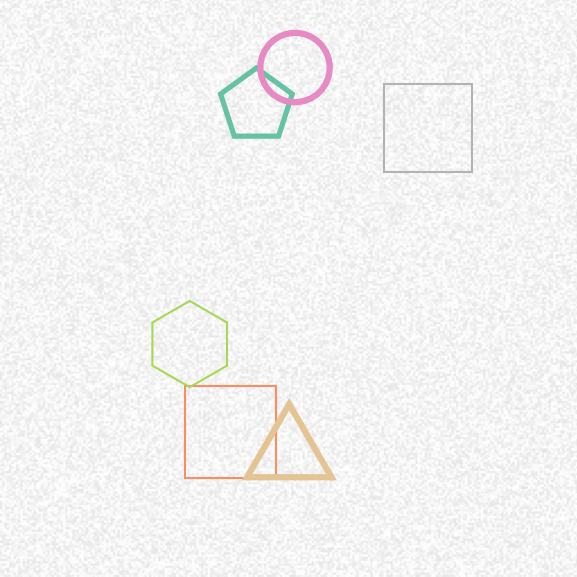[{"shape": "pentagon", "thickness": 2.5, "radius": 0.33, "center": [0.444, 0.816]}, {"shape": "square", "thickness": 1, "radius": 0.4, "center": [0.399, 0.251]}, {"shape": "circle", "thickness": 3, "radius": 0.3, "center": [0.511, 0.882]}, {"shape": "hexagon", "thickness": 1, "radius": 0.37, "center": [0.328, 0.403]}, {"shape": "triangle", "thickness": 3, "radius": 0.42, "center": [0.501, 0.215]}, {"shape": "square", "thickness": 1, "radius": 0.38, "center": [0.741, 0.778]}]